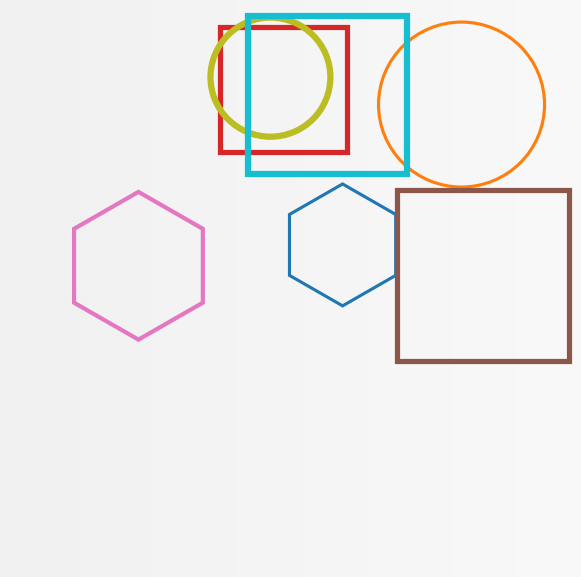[{"shape": "hexagon", "thickness": 1.5, "radius": 0.53, "center": [0.589, 0.575]}, {"shape": "circle", "thickness": 1.5, "radius": 0.71, "center": [0.794, 0.818]}, {"shape": "square", "thickness": 2.5, "radius": 0.54, "center": [0.487, 0.844]}, {"shape": "square", "thickness": 2.5, "radius": 0.74, "center": [0.831, 0.522]}, {"shape": "hexagon", "thickness": 2, "radius": 0.64, "center": [0.238, 0.539]}, {"shape": "circle", "thickness": 3, "radius": 0.52, "center": [0.465, 0.866]}, {"shape": "square", "thickness": 3, "radius": 0.69, "center": [0.563, 0.835]}]